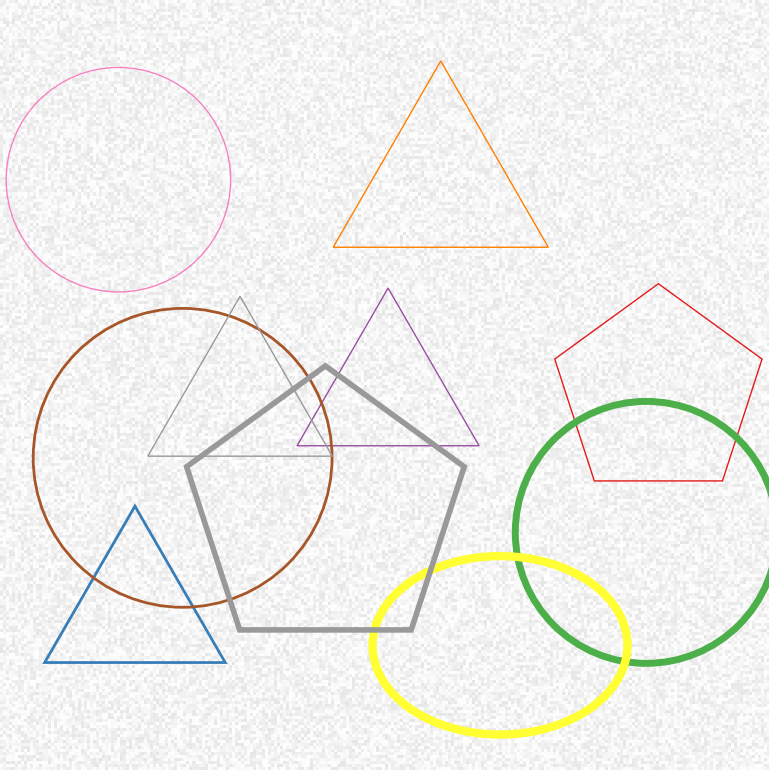[{"shape": "pentagon", "thickness": 0.5, "radius": 0.71, "center": [0.855, 0.49]}, {"shape": "triangle", "thickness": 1, "radius": 0.68, "center": [0.175, 0.207]}, {"shape": "circle", "thickness": 2.5, "radius": 0.85, "center": [0.839, 0.309]}, {"shape": "triangle", "thickness": 0.5, "radius": 0.68, "center": [0.504, 0.489]}, {"shape": "triangle", "thickness": 0.5, "radius": 0.81, "center": [0.572, 0.76]}, {"shape": "oval", "thickness": 3, "radius": 0.83, "center": [0.649, 0.162]}, {"shape": "circle", "thickness": 1, "radius": 0.97, "center": [0.237, 0.405]}, {"shape": "circle", "thickness": 0.5, "radius": 0.73, "center": [0.154, 0.767]}, {"shape": "triangle", "thickness": 0.5, "radius": 0.69, "center": [0.312, 0.477]}, {"shape": "pentagon", "thickness": 2, "radius": 0.95, "center": [0.423, 0.335]}]